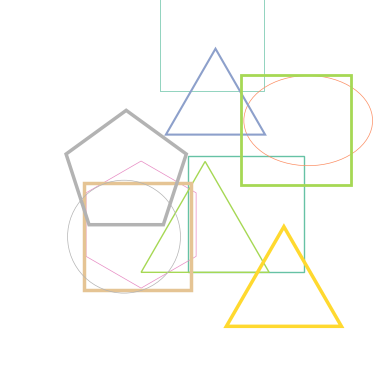[{"shape": "square", "thickness": 1, "radius": 0.75, "center": [0.639, 0.444]}, {"shape": "square", "thickness": 0.5, "radius": 0.68, "center": [0.551, 0.899]}, {"shape": "oval", "thickness": 0.5, "radius": 0.84, "center": [0.801, 0.687]}, {"shape": "triangle", "thickness": 1.5, "radius": 0.74, "center": [0.56, 0.725]}, {"shape": "hexagon", "thickness": 0.5, "radius": 0.83, "center": [0.366, 0.417]}, {"shape": "triangle", "thickness": 1, "radius": 0.96, "center": [0.533, 0.389]}, {"shape": "square", "thickness": 2, "radius": 0.72, "center": [0.768, 0.662]}, {"shape": "triangle", "thickness": 2.5, "radius": 0.86, "center": [0.737, 0.239]}, {"shape": "square", "thickness": 2.5, "radius": 0.7, "center": [0.357, 0.386]}, {"shape": "pentagon", "thickness": 2.5, "radius": 0.82, "center": [0.328, 0.549]}, {"shape": "circle", "thickness": 0.5, "radius": 0.73, "center": [0.322, 0.385]}]